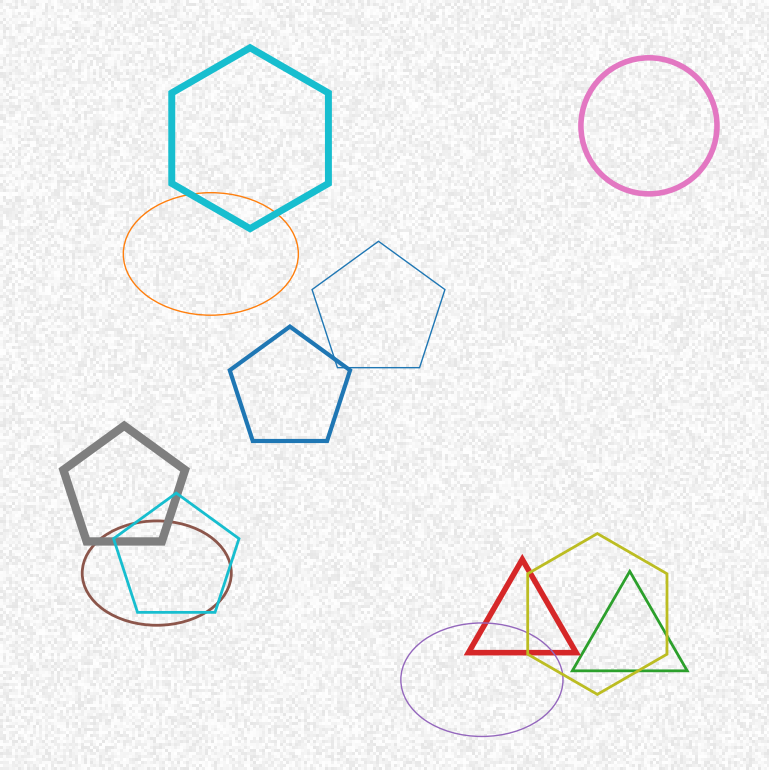[{"shape": "pentagon", "thickness": 1.5, "radius": 0.41, "center": [0.377, 0.494]}, {"shape": "pentagon", "thickness": 0.5, "radius": 0.45, "center": [0.492, 0.596]}, {"shape": "oval", "thickness": 0.5, "radius": 0.57, "center": [0.274, 0.67]}, {"shape": "triangle", "thickness": 1, "radius": 0.43, "center": [0.818, 0.172]}, {"shape": "triangle", "thickness": 2, "radius": 0.4, "center": [0.678, 0.193]}, {"shape": "oval", "thickness": 0.5, "radius": 0.53, "center": [0.626, 0.117]}, {"shape": "oval", "thickness": 1, "radius": 0.48, "center": [0.204, 0.256]}, {"shape": "circle", "thickness": 2, "radius": 0.44, "center": [0.843, 0.837]}, {"shape": "pentagon", "thickness": 3, "radius": 0.42, "center": [0.161, 0.364]}, {"shape": "hexagon", "thickness": 1, "radius": 0.52, "center": [0.776, 0.203]}, {"shape": "hexagon", "thickness": 2.5, "radius": 0.59, "center": [0.325, 0.821]}, {"shape": "pentagon", "thickness": 1, "radius": 0.43, "center": [0.229, 0.274]}]